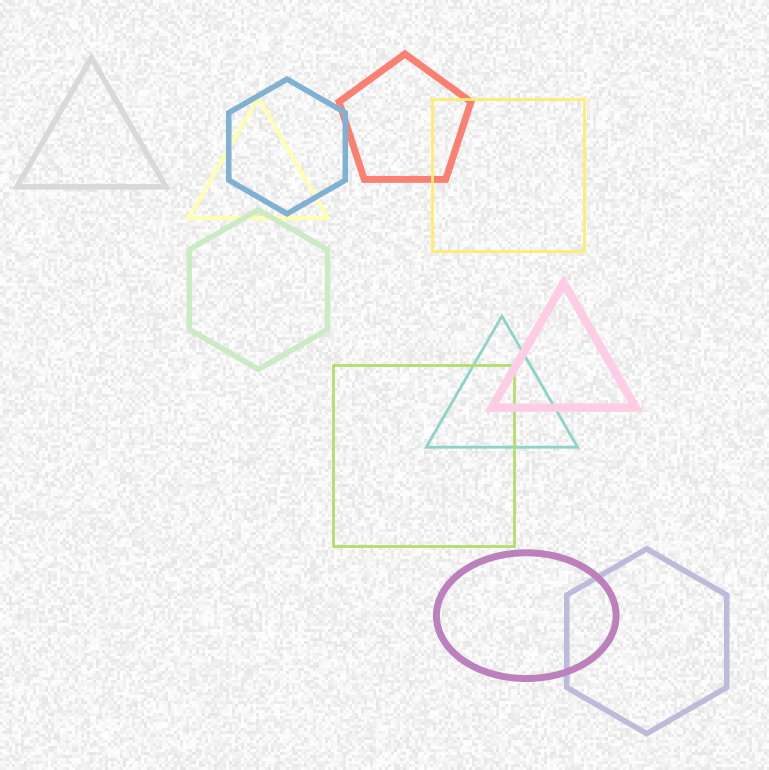[{"shape": "triangle", "thickness": 1, "radius": 0.57, "center": [0.652, 0.476]}, {"shape": "triangle", "thickness": 1.5, "radius": 0.52, "center": [0.335, 0.769]}, {"shape": "hexagon", "thickness": 2, "radius": 0.6, "center": [0.84, 0.167]}, {"shape": "pentagon", "thickness": 2.5, "radius": 0.45, "center": [0.526, 0.84]}, {"shape": "hexagon", "thickness": 2, "radius": 0.44, "center": [0.373, 0.81]}, {"shape": "square", "thickness": 1, "radius": 0.59, "center": [0.55, 0.408]}, {"shape": "triangle", "thickness": 3, "radius": 0.54, "center": [0.732, 0.525]}, {"shape": "triangle", "thickness": 2, "radius": 0.56, "center": [0.119, 0.813]}, {"shape": "oval", "thickness": 2.5, "radius": 0.58, "center": [0.683, 0.2]}, {"shape": "hexagon", "thickness": 2, "radius": 0.52, "center": [0.336, 0.624]}, {"shape": "square", "thickness": 1, "radius": 0.49, "center": [0.66, 0.772]}]